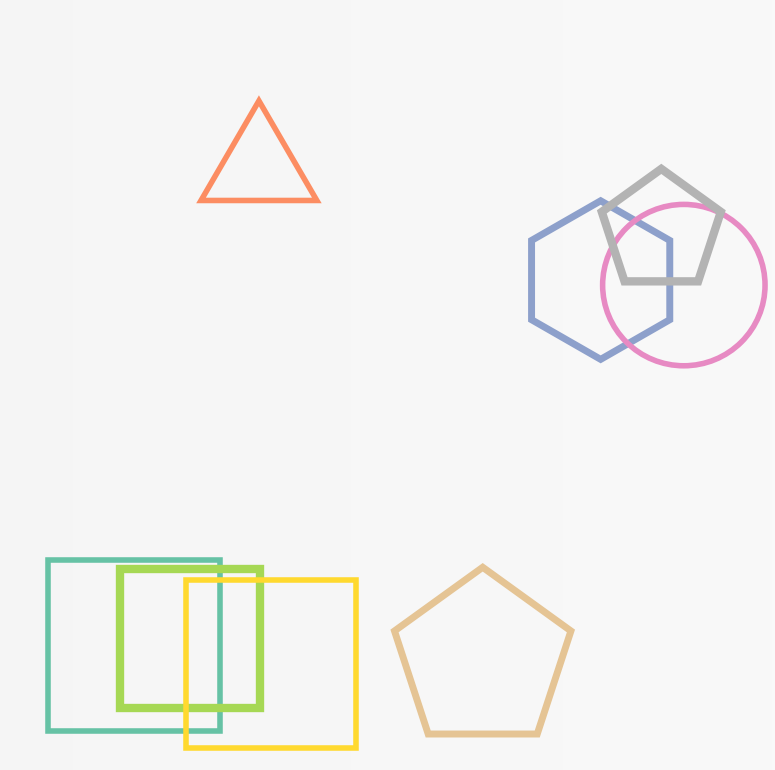[{"shape": "square", "thickness": 2, "radius": 0.56, "center": [0.173, 0.161]}, {"shape": "triangle", "thickness": 2, "radius": 0.43, "center": [0.334, 0.783]}, {"shape": "hexagon", "thickness": 2.5, "radius": 0.51, "center": [0.775, 0.636]}, {"shape": "circle", "thickness": 2, "radius": 0.52, "center": [0.882, 0.63]}, {"shape": "square", "thickness": 3, "radius": 0.45, "center": [0.245, 0.171]}, {"shape": "square", "thickness": 2, "radius": 0.55, "center": [0.35, 0.138]}, {"shape": "pentagon", "thickness": 2.5, "radius": 0.6, "center": [0.623, 0.144]}, {"shape": "pentagon", "thickness": 3, "radius": 0.4, "center": [0.853, 0.7]}]